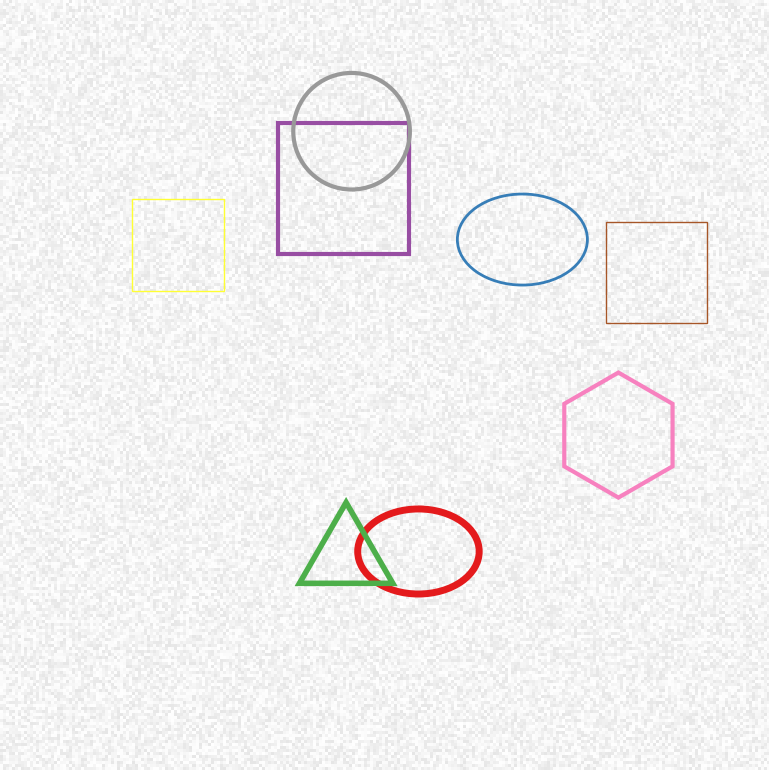[{"shape": "oval", "thickness": 2.5, "radius": 0.39, "center": [0.543, 0.284]}, {"shape": "oval", "thickness": 1, "radius": 0.42, "center": [0.678, 0.689]}, {"shape": "triangle", "thickness": 2, "radius": 0.35, "center": [0.45, 0.277]}, {"shape": "square", "thickness": 1.5, "radius": 0.43, "center": [0.446, 0.755]}, {"shape": "square", "thickness": 0.5, "radius": 0.3, "center": [0.232, 0.682]}, {"shape": "square", "thickness": 0.5, "radius": 0.33, "center": [0.852, 0.646]}, {"shape": "hexagon", "thickness": 1.5, "radius": 0.41, "center": [0.803, 0.435]}, {"shape": "circle", "thickness": 1.5, "radius": 0.38, "center": [0.457, 0.83]}]